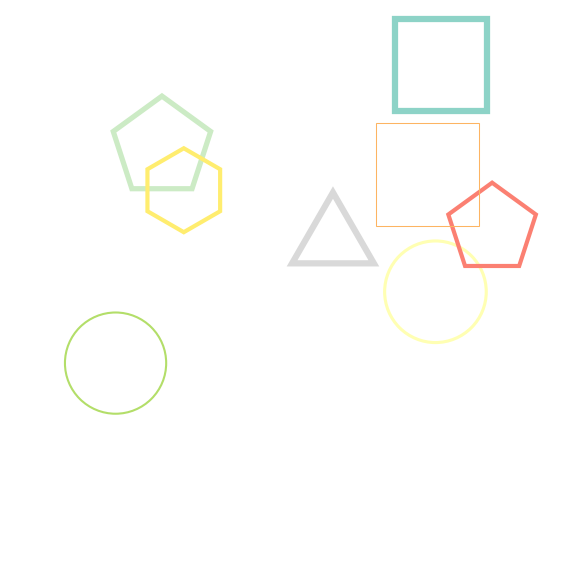[{"shape": "square", "thickness": 3, "radius": 0.4, "center": [0.764, 0.887]}, {"shape": "circle", "thickness": 1.5, "radius": 0.44, "center": [0.754, 0.494]}, {"shape": "pentagon", "thickness": 2, "radius": 0.4, "center": [0.852, 0.603]}, {"shape": "square", "thickness": 0.5, "radius": 0.45, "center": [0.741, 0.698]}, {"shape": "circle", "thickness": 1, "radius": 0.44, "center": [0.2, 0.37]}, {"shape": "triangle", "thickness": 3, "radius": 0.41, "center": [0.577, 0.584]}, {"shape": "pentagon", "thickness": 2.5, "radius": 0.44, "center": [0.28, 0.744]}, {"shape": "hexagon", "thickness": 2, "radius": 0.36, "center": [0.318, 0.67]}]